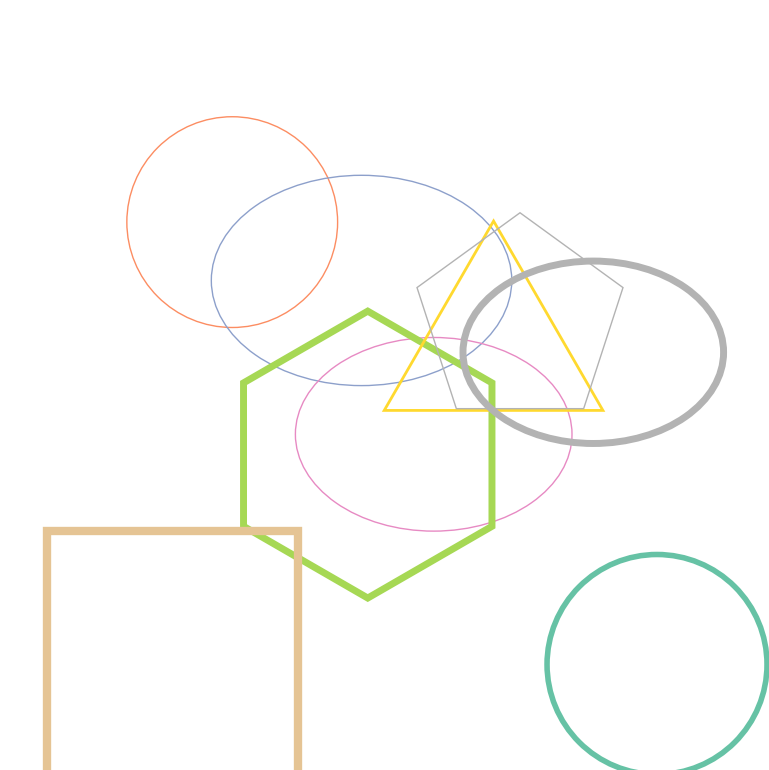[{"shape": "circle", "thickness": 2, "radius": 0.71, "center": [0.853, 0.137]}, {"shape": "circle", "thickness": 0.5, "radius": 0.68, "center": [0.302, 0.712]}, {"shape": "oval", "thickness": 0.5, "radius": 0.98, "center": [0.47, 0.636]}, {"shape": "oval", "thickness": 0.5, "radius": 0.9, "center": [0.563, 0.436]}, {"shape": "hexagon", "thickness": 2.5, "radius": 0.93, "center": [0.478, 0.41]}, {"shape": "triangle", "thickness": 1, "radius": 0.82, "center": [0.641, 0.549]}, {"shape": "square", "thickness": 3, "radius": 0.81, "center": [0.224, 0.147]}, {"shape": "oval", "thickness": 2.5, "radius": 0.85, "center": [0.77, 0.542]}, {"shape": "pentagon", "thickness": 0.5, "radius": 0.7, "center": [0.675, 0.583]}]